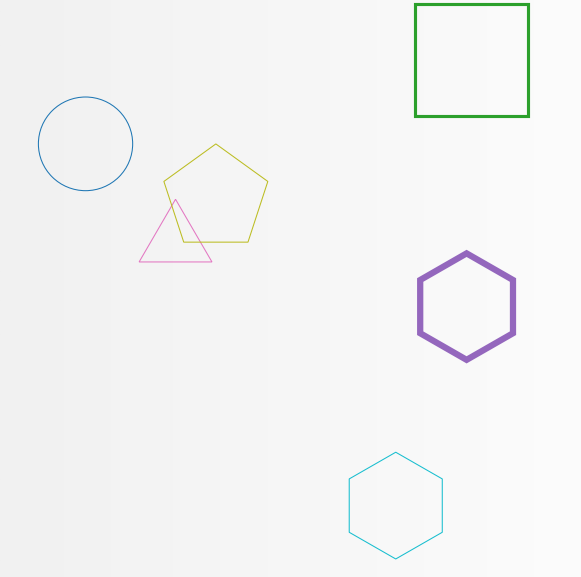[{"shape": "circle", "thickness": 0.5, "radius": 0.41, "center": [0.147, 0.75]}, {"shape": "square", "thickness": 1.5, "radius": 0.49, "center": [0.811, 0.895]}, {"shape": "hexagon", "thickness": 3, "radius": 0.46, "center": [0.803, 0.468]}, {"shape": "triangle", "thickness": 0.5, "radius": 0.36, "center": [0.302, 0.582]}, {"shape": "pentagon", "thickness": 0.5, "radius": 0.47, "center": [0.371, 0.656]}, {"shape": "hexagon", "thickness": 0.5, "radius": 0.46, "center": [0.681, 0.124]}]